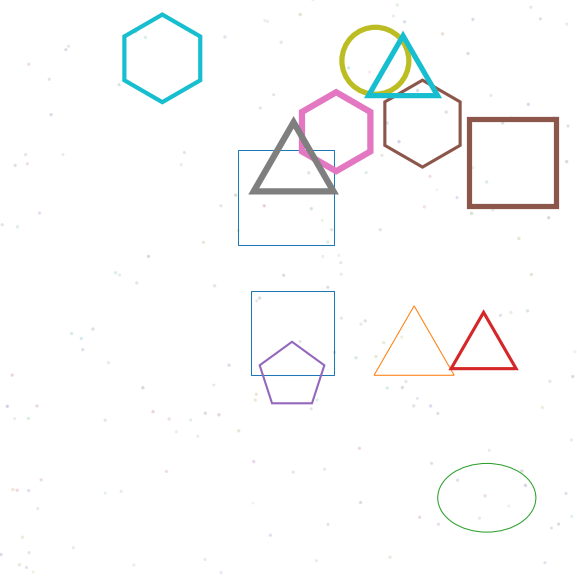[{"shape": "square", "thickness": 0.5, "radius": 0.36, "center": [0.506, 0.422]}, {"shape": "square", "thickness": 0.5, "radius": 0.42, "center": [0.495, 0.657]}, {"shape": "triangle", "thickness": 0.5, "radius": 0.4, "center": [0.717, 0.389]}, {"shape": "oval", "thickness": 0.5, "radius": 0.42, "center": [0.843, 0.137]}, {"shape": "triangle", "thickness": 1.5, "radius": 0.32, "center": [0.837, 0.393]}, {"shape": "pentagon", "thickness": 1, "radius": 0.29, "center": [0.506, 0.348]}, {"shape": "square", "thickness": 2.5, "radius": 0.38, "center": [0.888, 0.718]}, {"shape": "hexagon", "thickness": 1.5, "radius": 0.38, "center": [0.732, 0.785]}, {"shape": "hexagon", "thickness": 3, "radius": 0.34, "center": [0.582, 0.771]}, {"shape": "triangle", "thickness": 3, "radius": 0.4, "center": [0.508, 0.708]}, {"shape": "circle", "thickness": 2.5, "radius": 0.29, "center": [0.65, 0.894]}, {"shape": "hexagon", "thickness": 2, "radius": 0.38, "center": [0.281, 0.898]}, {"shape": "triangle", "thickness": 2.5, "radius": 0.35, "center": [0.698, 0.868]}]